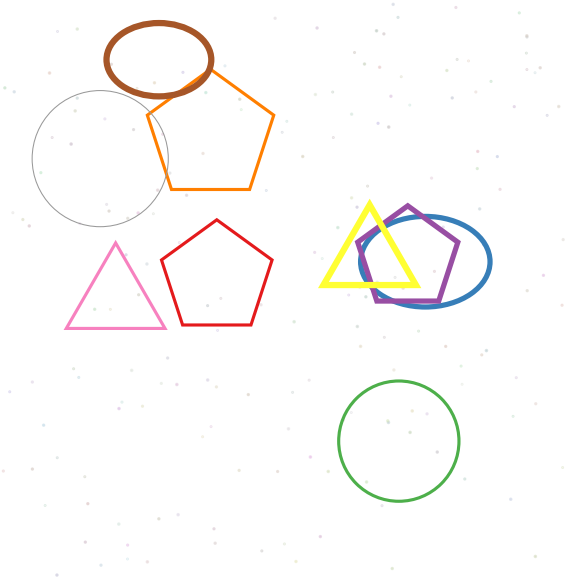[{"shape": "pentagon", "thickness": 1.5, "radius": 0.5, "center": [0.375, 0.518]}, {"shape": "oval", "thickness": 2.5, "radius": 0.56, "center": [0.736, 0.546]}, {"shape": "circle", "thickness": 1.5, "radius": 0.52, "center": [0.691, 0.235]}, {"shape": "pentagon", "thickness": 2.5, "radius": 0.46, "center": [0.706, 0.552]}, {"shape": "pentagon", "thickness": 1.5, "radius": 0.58, "center": [0.365, 0.764]}, {"shape": "triangle", "thickness": 3, "radius": 0.46, "center": [0.64, 0.552]}, {"shape": "oval", "thickness": 3, "radius": 0.45, "center": [0.275, 0.896]}, {"shape": "triangle", "thickness": 1.5, "radius": 0.49, "center": [0.2, 0.48]}, {"shape": "circle", "thickness": 0.5, "radius": 0.59, "center": [0.174, 0.724]}]